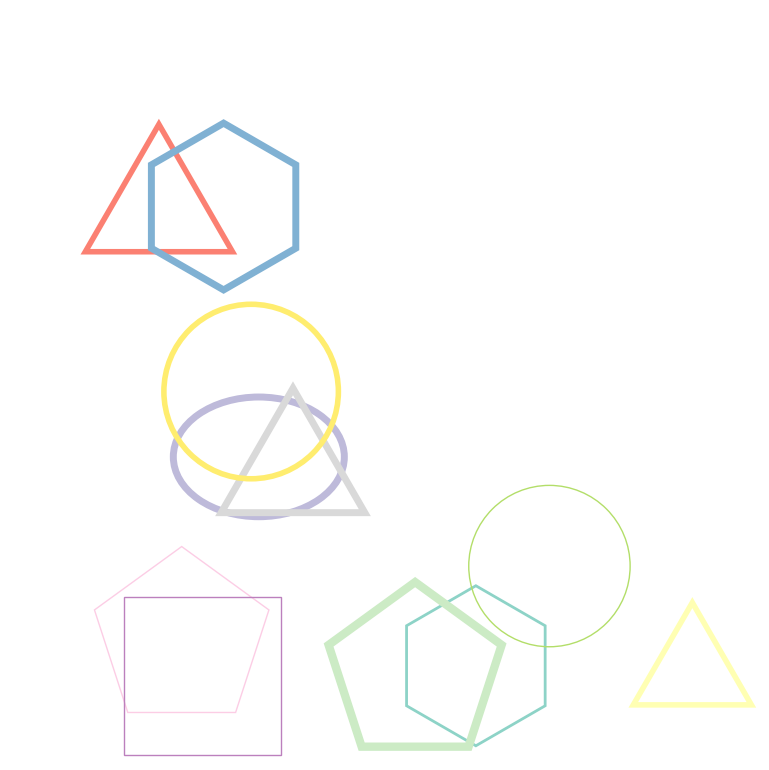[{"shape": "hexagon", "thickness": 1, "radius": 0.52, "center": [0.618, 0.135]}, {"shape": "triangle", "thickness": 2, "radius": 0.44, "center": [0.899, 0.129]}, {"shape": "oval", "thickness": 2.5, "radius": 0.56, "center": [0.336, 0.407]}, {"shape": "triangle", "thickness": 2, "radius": 0.55, "center": [0.206, 0.728]}, {"shape": "hexagon", "thickness": 2.5, "radius": 0.54, "center": [0.29, 0.732]}, {"shape": "circle", "thickness": 0.5, "radius": 0.52, "center": [0.714, 0.265]}, {"shape": "pentagon", "thickness": 0.5, "radius": 0.6, "center": [0.236, 0.171]}, {"shape": "triangle", "thickness": 2.5, "radius": 0.54, "center": [0.381, 0.388]}, {"shape": "square", "thickness": 0.5, "radius": 0.51, "center": [0.263, 0.122]}, {"shape": "pentagon", "thickness": 3, "radius": 0.59, "center": [0.539, 0.126]}, {"shape": "circle", "thickness": 2, "radius": 0.57, "center": [0.326, 0.492]}]